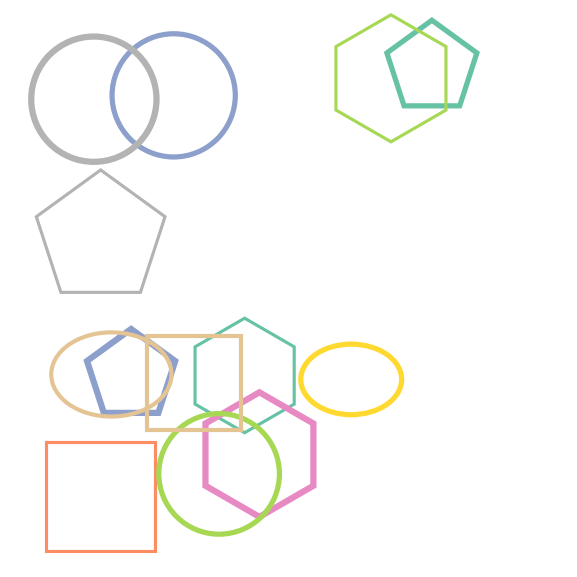[{"shape": "hexagon", "thickness": 1.5, "radius": 0.5, "center": [0.424, 0.349]}, {"shape": "pentagon", "thickness": 2.5, "radius": 0.41, "center": [0.748, 0.882]}, {"shape": "square", "thickness": 1.5, "radius": 0.47, "center": [0.174, 0.14]}, {"shape": "pentagon", "thickness": 3, "radius": 0.4, "center": [0.227, 0.349]}, {"shape": "circle", "thickness": 2.5, "radius": 0.53, "center": [0.301, 0.834]}, {"shape": "hexagon", "thickness": 3, "radius": 0.54, "center": [0.449, 0.212]}, {"shape": "circle", "thickness": 2.5, "radius": 0.52, "center": [0.379, 0.179]}, {"shape": "hexagon", "thickness": 1.5, "radius": 0.55, "center": [0.677, 0.864]}, {"shape": "oval", "thickness": 2.5, "radius": 0.44, "center": [0.608, 0.342]}, {"shape": "oval", "thickness": 2, "radius": 0.52, "center": [0.193, 0.351]}, {"shape": "square", "thickness": 2, "radius": 0.41, "center": [0.336, 0.336]}, {"shape": "circle", "thickness": 3, "radius": 0.54, "center": [0.163, 0.827]}, {"shape": "pentagon", "thickness": 1.5, "radius": 0.59, "center": [0.174, 0.588]}]